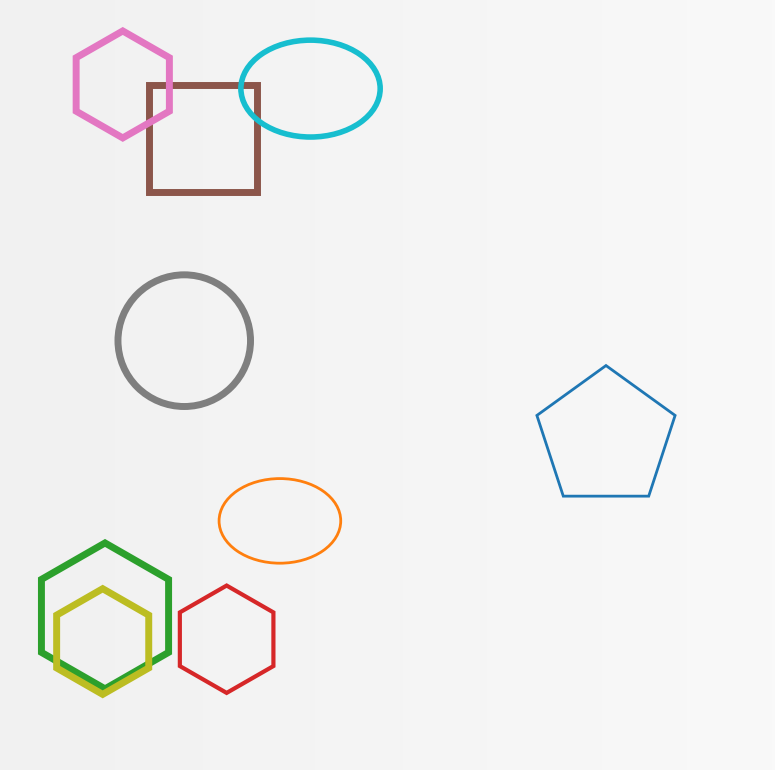[{"shape": "pentagon", "thickness": 1, "radius": 0.47, "center": [0.782, 0.431]}, {"shape": "oval", "thickness": 1, "radius": 0.39, "center": [0.361, 0.324]}, {"shape": "hexagon", "thickness": 2.5, "radius": 0.47, "center": [0.136, 0.2]}, {"shape": "hexagon", "thickness": 1.5, "radius": 0.35, "center": [0.292, 0.17]}, {"shape": "square", "thickness": 2.5, "radius": 0.35, "center": [0.262, 0.82]}, {"shape": "hexagon", "thickness": 2.5, "radius": 0.35, "center": [0.158, 0.89]}, {"shape": "circle", "thickness": 2.5, "radius": 0.43, "center": [0.238, 0.558]}, {"shape": "hexagon", "thickness": 2.5, "radius": 0.34, "center": [0.133, 0.167]}, {"shape": "oval", "thickness": 2, "radius": 0.45, "center": [0.401, 0.885]}]